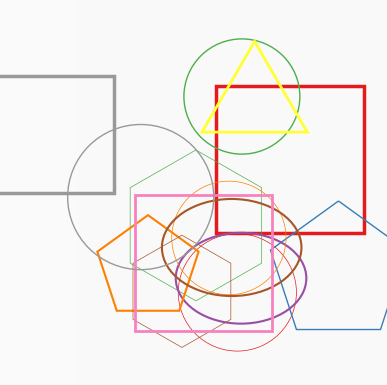[{"shape": "square", "thickness": 2.5, "radius": 0.95, "center": [0.748, 0.585]}, {"shape": "circle", "thickness": 0.5, "radius": 0.76, "center": [0.612, 0.241]}, {"shape": "pentagon", "thickness": 1, "radius": 0.92, "center": [0.874, 0.293]}, {"shape": "circle", "thickness": 1, "radius": 0.75, "center": [0.624, 0.749]}, {"shape": "hexagon", "thickness": 0.5, "radius": 0.98, "center": [0.506, 0.415]}, {"shape": "oval", "thickness": 1.5, "radius": 0.84, "center": [0.622, 0.277]}, {"shape": "circle", "thickness": 0.5, "radius": 0.74, "center": [0.591, 0.382]}, {"shape": "pentagon", "thickness": 1.5, "radius": 0.69, "center": [0.382, 0.304]}, {"shape": "triangle", "thickness": 2, "radius": 0.78, "center": [0.657, 0.735]}, {"shape": "oval", "thickness": 1.5, "radius": 0.9, "center": [0.598, 0.357]}, {"shape": "hexagon", "thickness": 0.5, "radius": 0.73, "center": [0.469, 0.243]}, {"shape": "square", "thickness": 2, "radius": 0.88, "center": [0.525, 0.318]}, {"shape": "square", "thickness": 2.5, "radius": 0.76, "center": [0.142, 0.651]}, {"shape": "circle", "thickness": 1, "radius": 0.94, "center": [0.363, 0.488]}]